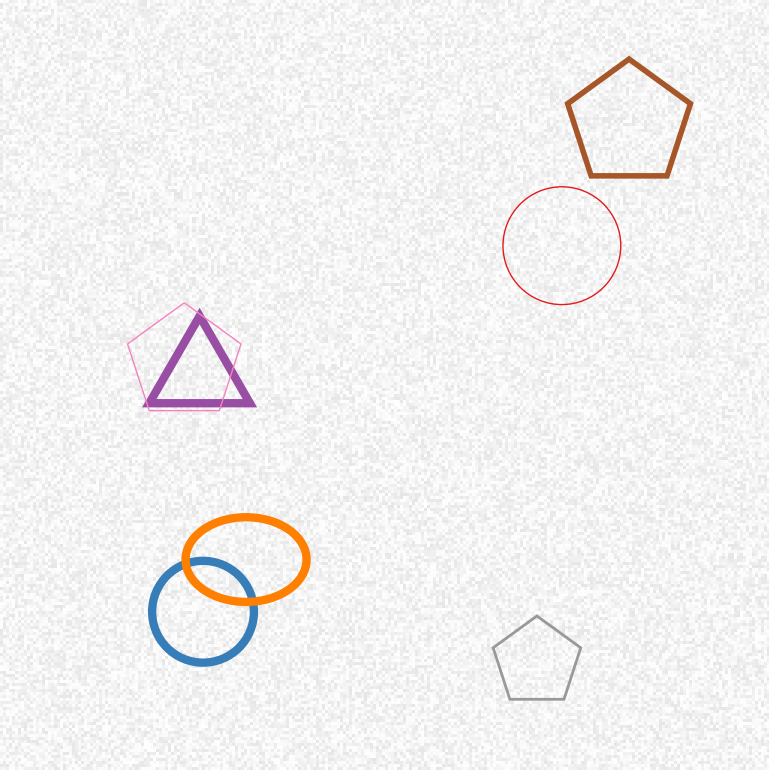[{"shape": "circle", "thickness": 0.5, "radius": 0.38, "center": [0.73, 0.681]}, {"shape": "circle", "thickness": 3, "radius": 0.33, "center": [0.264, 0.206]}, {"shape": "triangle", "thickness": 3, "radius": 0.38, "center": [0.259, 0.514]}, {"shape": "oval", "thickness": 3, "radius": 0.39, "center": [0.32, 0.273]}, {"shape": "pentagon", "thickness": 2, "radius": 0.42, "center": [0.817, 0.839]}, {"shape": "pentagon", "thickness": 0.5, "radius": 0.39, "center": [0.239, 0.529]}, {"shape": "pentagon", "thickness": 1, "radius": 0.3, "center": [0.697, 0.14]}]